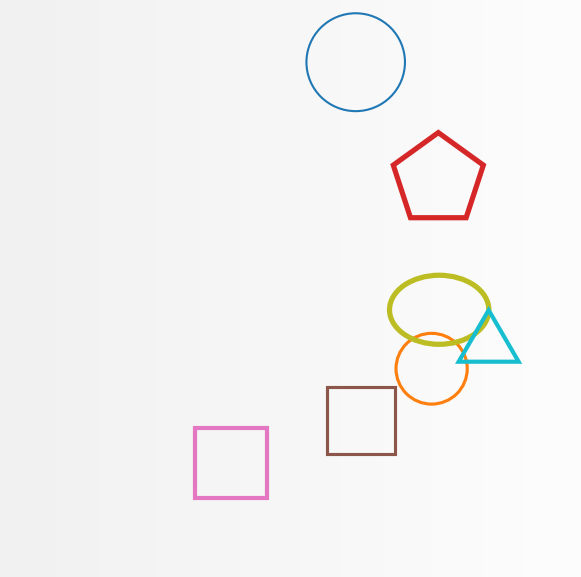[{"shape": "circle", "thickness": 1, "radius": 0.42, "center": [0.612, 0.891]}, {"shape": "circle", "thickness": 1.5, "radius": 0.31, "center": [0.743, 0.361]}, {"shape": "pentagon", "thickness": 2.5, "radius": 0.41, "center": [0.754, 0.688]}, {"shape": "square", "thickness": 1.5, "radius": 0.29, "center": [0.621, 0.271]}, {"shape": "square", "thickness": 2, "radius": 0.31, "center": [0.398, 0.197]}, {"shape": "oval", "thickness": 2.5, "radius": 0.43, "center": [0.756, 0.463]}, {"shape": "triangle", "thickness": 2, "radius": 0.3, "center": [0.841, 0.403]}]